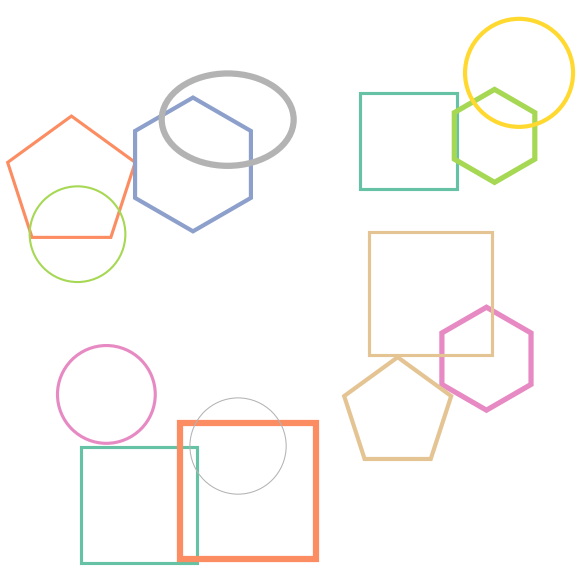[{"shape": "square", "thickness": 1.5, "radius": 0.42, "center": [0.707, 0.755]}, {"shape": "square", "thickness": 1.5, "radius": 0.5, "center": [0.24, 0.125]}, {"shape": "pentagon", "thickness": 1.5, "radius": 0.58, "center": [0.124, 0.682]}, {"shape": "square", "thickness": 3, "radius": 0.59, "center": [0.429, 0.149]}, {"shape": "hexagon", "thickness": 2, "radius": 0.58, "center": [0.334, 0.714]}, {"shape": "circle", "thickness": 1.5, "radius": 0.42, "center": [0.184, 0.316]}, {"shape": "hexagon", "thickness": 2.5, "radius": 0.45, "center": [0.842, 0.378]}, {"shape": "circle", "thickness": 1, "radius": 0.41, "center": [0.134, 0.594]}, {"shape": "hexagon", "thickness": 2.5, "radius": 0.4, "center": [0.856, 0.764]}, {"shape": "circle", "thickness": 2, "radius": 0.47, "center": [0.899, 0.873]}, {"shape": "pentagon", "thickness": 2, "radius": 0.49, "center": [0.689, 0.283]}, {"shape": "square", "thickness": 1.5, "radius": 0.53, "center": [0.745, 0.491]}, {"shape": "circle", "thickness": 0.5, "radius": 0.42, "center": [0.412, 0.227]}, {"shape": "oval", "thickness": 3, "radius": 0.57, "center": [0.394, 0.792]}]